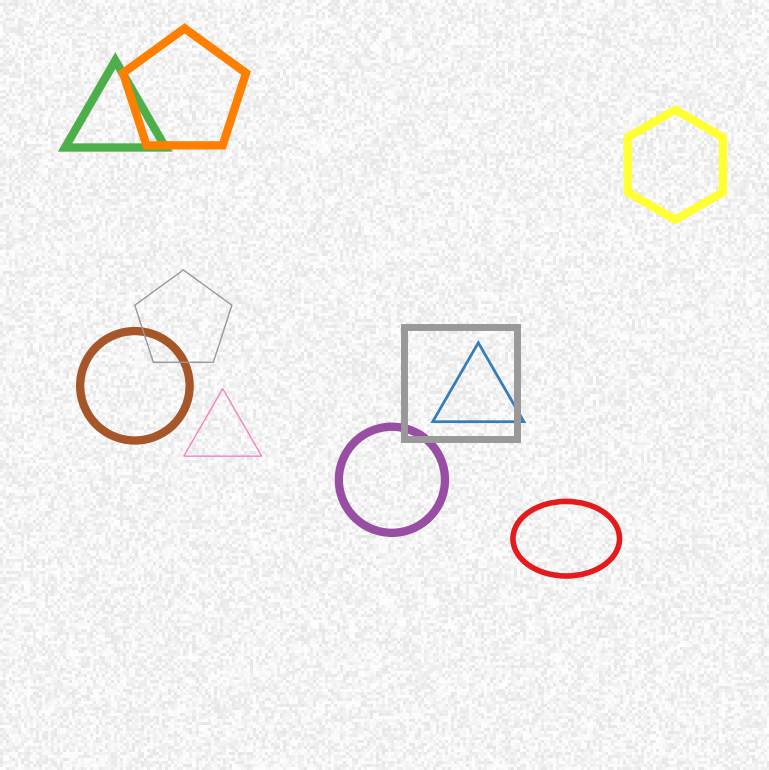[{"shape": "oval", "thickness": 2, "radius": 0.35, "center": [0.735, 0.3]}, {"shape": "triangle", "thickness": 1, "radius": 0.34, "center": [0.621, 0.487]}, {"shape": "triangle", "thickness": 3, "radius": 0.38, "center": [0.15, 0.846]}, {"shape": "circle", "thickness": 3, "radius": 0.34, "center": [0.509, 0.377]}, {"shape": "pentagon", "thickness": 3, "radius": 0.42, "center": [0.24, 0.879]}, {"shape": "hexagon", "thickness": 3, "radius": 0.36, "center": [0.877, 0.786]}, {"shape": "circle", "thickness": 3, "radius": 0.36, "center": [0.175, 0.499]}, {"shape": "triangle", "thickness": 0.5, "radius": 0.29, "center": [0.289, 0.437]}, {"shape": "square", "thickness": 2.5, "radius": 0.36, "center": [0.598, 0.502]}, {"shape": "pentagon", "thickness": 0.5, "radius": 0.33, "center": [0.238, 0.583]}]